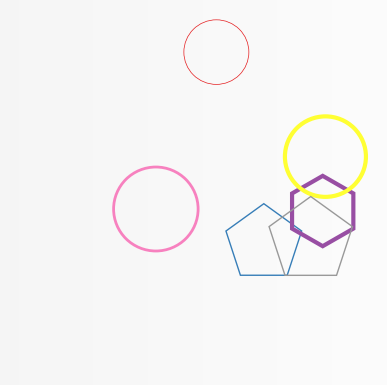[{"shape": "circle", "thickness": 0.5, "radius": 0.42, "center": [0.558, 0.865]}, {"shape": "pentagon", "thickness": 1, "radius": 0.51, "center": [0.681, 0.368]}, {"shape": "hexagon", "thickness": 3, "radius": 0.46, "center": [0.833, 0.452]}, {"shape": "circle", "thickness": 3, "radius": 0.52, "center": [0.84, 0.593]}, {"shape": "circle", "thickness": 2, "radius": 0.55, "center": [0.402, 0.457]}, {"shape": "pentagon", "thickness": 1, "radius": 0.57, "center": [0.802, 0.376]}]